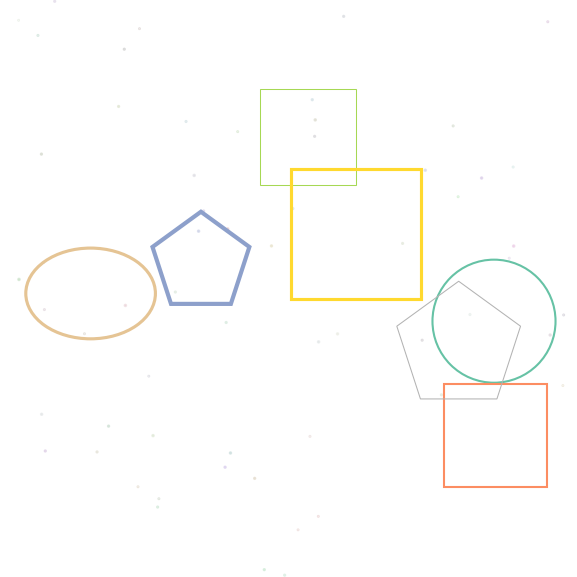[{"shape": "circle", "thickness": 1, "radius": 0.53, "center": [0.855, 0.443]}, {"shape": "square", "thickness": 1, "radius": 0.45, "center": [0.859, 0.245]}, {"shape": "pentagon", "thickness": 2, "radius": 0.44, "center": [0.348, 0.544]}, {"shape": "square", "thickness": 0.5, "radius": 0.42, "center": [0.534, 0.761]}, {"shape": "square", "thickness": 1.5, "radius": 0.56, "center": [0.617, 0.594]}, {"shape": "oval", "thickness": 1.5, "radius": 0.56, "center": [0.157, 0.491]}, {"shape": "pentagon", "thickness": 0.5, "radius": 0.56, "center": [0.794, 0.399]}]